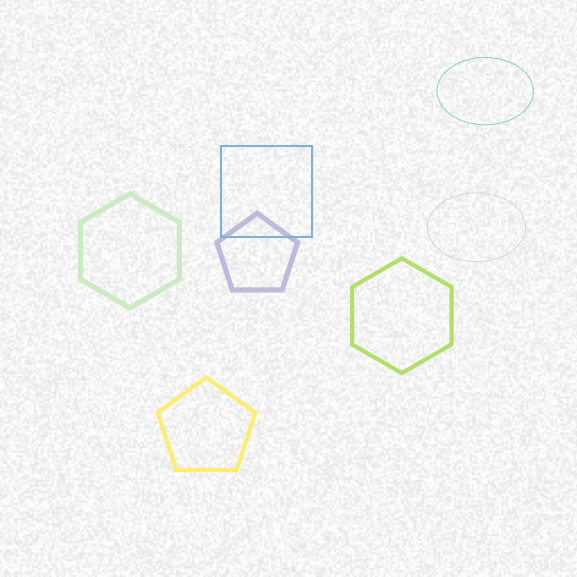[{"shape": "oval", "thickness": 0.5, "radius": 0.42, "center": [0.84, 0.841]}, {"shape": "pentagon", "thickness": 2.5, "radius": 0.37, "center": [0.445, 0.557]}, {"shape": "square", "thickness": 1, "radius": 0.39, "center": [0.462, 0.667]}, {"shape": "hexagon", "thickness": 2, "radius": 0.5, "center": [0.696, 0.452]}, {"shape": "oval", "thickness": 0.5, "radius": 0.43, "center": [0.825, 0.606]}, {"shape": "hexagon", "thickness": 2.5, "radius": 0.49, "center": [0.225, 0.565]}, {"shape": "pentagon", "thickness": 2, "radius": 0.44, "center": [0.357, 0.257]}]